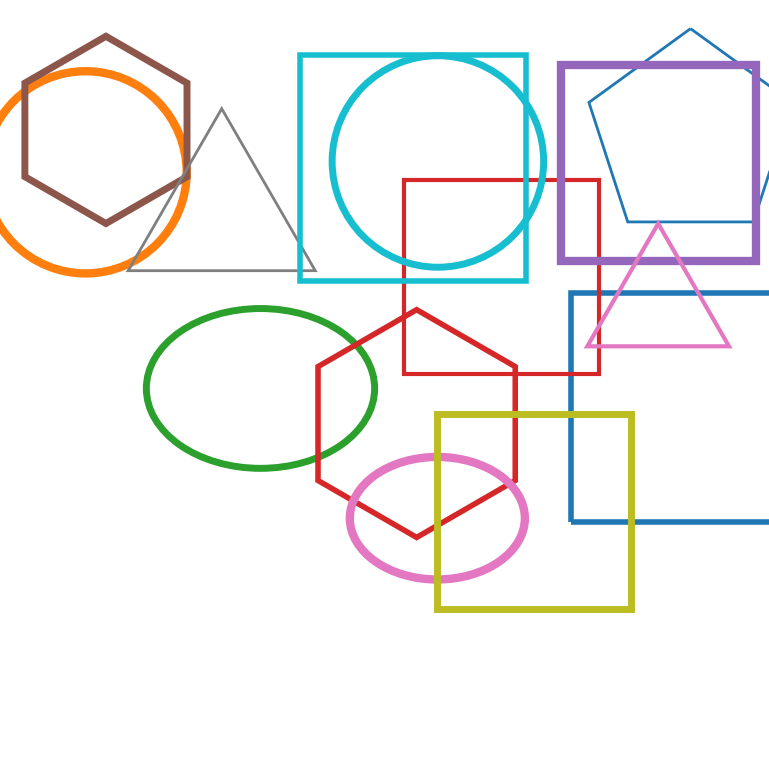[{"shape": "pentagon", "thickness": 1, "radius": 0.69, "center": [0.897, 0.824]}, {"shape": "square", "thickness": 2, "radius": 0.74, "center": [0.89, 0.471]}, {"shape": "circle", "thickness": 3, "radius": 0.66, "center": [0.111, 0.776]}, {"shape": "oval", "thickness": 2.5, "radius": 0.74, "center": [0.338, 0.496]}, {"shape": "square", "thickness": 1.5, "radius": 0.63, "center": [0.651, 0.641]}, {"shape": "hexagon", "thickness": 2, "radius": 0.74, "center": [0.541, 0.45]}, {"shape": "square", "thickness": 3, "radius": 0.64, "center": [0.855, 0.788]}, {"shape": "hexagon", "thickness": 2.5, "radius": 0.61, "center": [0.138, 0.831]}, {"shape": "oval", "thickness": 3, "radius": 0.57, "center": [0.568, 0.327]}, {"shape": "triangle", "thickness": 1.5, "radius": 0.53, "center": [0.855, 0.603]}, {"shape": "triangle", "thickness": 1, "radius": 0.7, "center": [0.288, 0.719]}, {"shape": "square", "thickness": 2.5, "radius": 0.63, "center": [0.693, 0.336]}, {"shape": "square", "thickness": 2, "radius": 0.73, "center": [0.536, 0.782]}, {"shape": "circle", "thickness": 2.5, "radius": 0.69, "center": [0.569, 0.79]}]